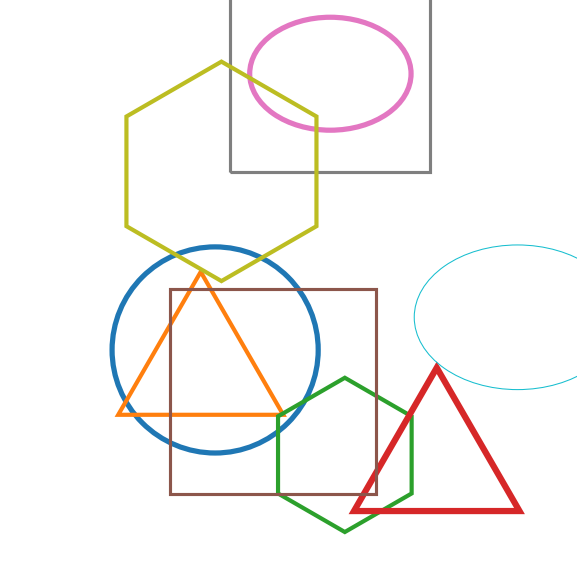[{"shape": "circle", "thickness": 2.5, "radius": 0.89, "center": [0.373, 0.393]}, {"shape": "triangle", "thickness": 2, "radius": 0.82, "center": [0.348, 0.363]}, {"shape": "hexagon", "thickness": 2, "radius": 0.67, "center": [0.597, 0.211]}, {"shape": "triangle", "thickness": 3, "radius": 0.83, "center": [0.756, 0.197]}, {"shape": "square", "thickness": 1.5, "radius": 0.89, "center": [0.473, 0.322]}, {"shape": "oval", "thickness": 2.5, "radius": 0.7, "center": [0.572, 0.871]}, {"shape": "square", "thickness": 1.5, "radius": 0.87, "center": [0.572, 0.874]}, {"shape": "hexagon", "thickness": 2, "radius": 0.95, "center": [0.383, 0.702]}, {"shape": "oval", "thickness": 0.5, "radius": 0.89, "center": [0.896, 0.45]}]